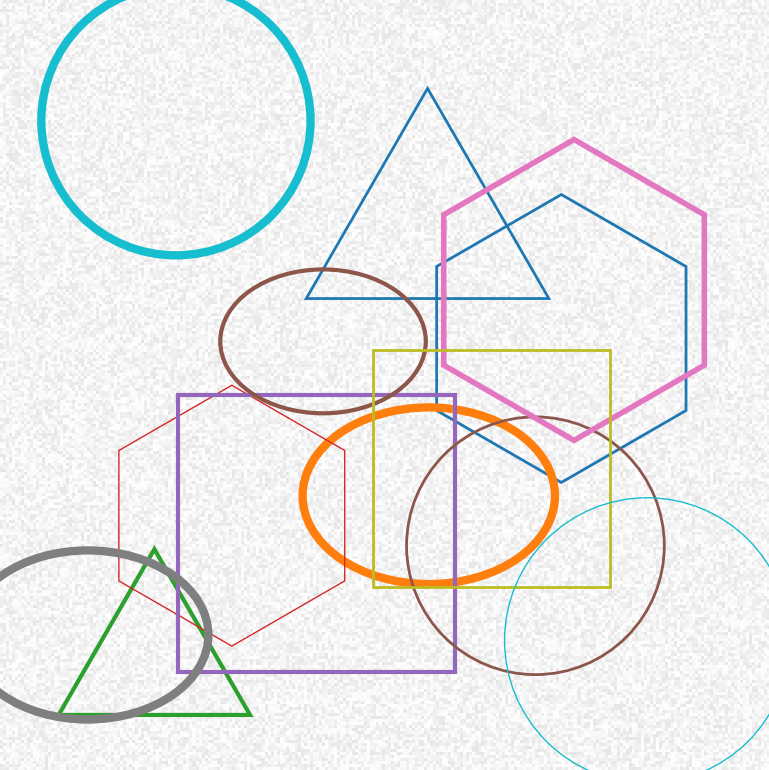[{"shape": "hexagon", "thickness": 1, "radius": 0.93, "center": [0.729, 0.56]}, {"shape": "triangle", "thickness": 1, "radius": 0.91, "center": [0.555, 0.703]}, {"shape": "oval", "thickness": 3, "radius": 0.82, "center": [0.557, 0.356]}, {"shape": "triangle", "thickness": 1.5, "radius": 0.72, "center": [0.2, 0.143]}, {"shape": "hexagon", "thickness": 0.5, "radius": 0.85, "center": [0.301, 0.33]}, {"shape": "square", "thickness": 1.5, "radius": 0.9, "center": [0.411, 0.307]}, {"shape": "oval", "thickness": 1.5, "radius": 0.67, "center": [0.42, 0.557]}, {"shape": "circle", "thickness": 1, "radius": 0.84, "center": [0.695, 0.291]}, {"shape": "hexagon", "thickness": 2, "radius": 0.98, "center": [0.746, 0.623]}, {"shape": "oval", "thickness": 3, "radius": 0.78, "center": [0.114, 0.175]}, {"shape": "square", "thickness": 1, "radius": 0.77, "center": [0.639, 0.391]}, {"shape": "circle", "thickness": 3, "radius": 0.87, "center": [0.228, 0.843]}, {"shape": "circle", "thickness": 0.5, "radius": 0.93, "center": [0.841, 0.168]}]